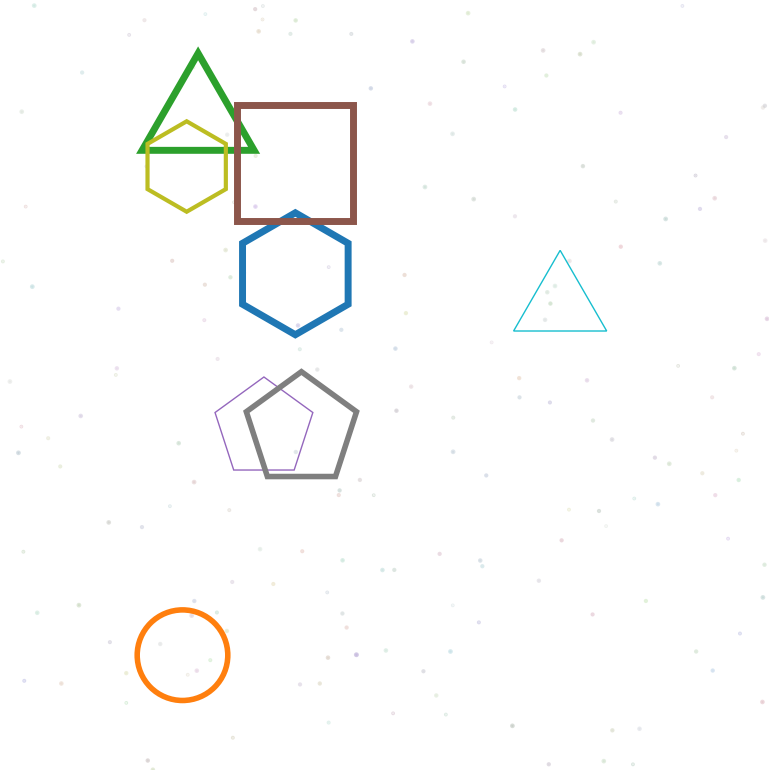[{"shape": "hexagon", "thickness": 2.5, "radius": 0.4, "center": [0.384, 0.644]}, {"shape": "circle", "thickness": 2, "radius": 0.29, "center": [0.237, 0.149]}, {"shape": "triangle", "thickness": 2.5, "radius": 0.42, "center": [0.257, 0.847]}, {"shape": "pentagon", "thickness": 0.5, "radius": 0.33, "center": [0.343, 0.444]}, {"shape": "square", "thickness": 2.5, "radius": 0.38, "center": [0.383, 0.788]}, {"shape": "pentagon", "thickness": 2, "radius": 0.38, "center": [0.391, 0.442]}, {"shape": "hexagon", "thickness": 1.5, "radius": 0.29, "center": [0.242, 0.784]}, {"shape": "triangle", "thickness": 0.5, "radius": 0.35, "center": [0.727, 0.605]}]